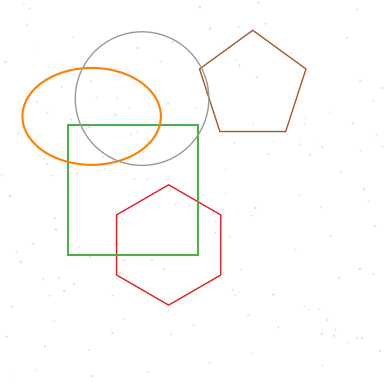[{"shape": "hexagon", "thickness": 1, "radius": 0.78, "center": [0.438, 0.364]}, {"shape": "square", "thickness": 1.5, "radius": 0.85, "center": [0.345, 0.507]}, {"shape": "oval", "thickness": 1.5, "radius": 0.9, "center": [0.238, 0.698]}, {"shape": "pentagon", "thickness": 1, "radius": 0.73, "center": [0.657, 0.776]}, {"shape": "circle", "thickness": 1, "radius": 0.87, "center": [0.369, 0.744]}]